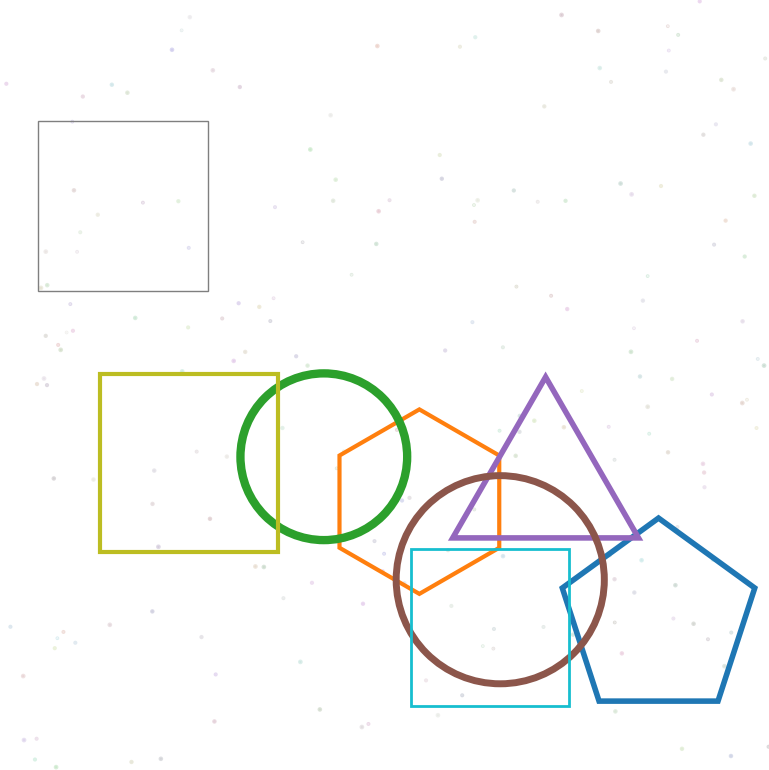[{"shape": "pentagon", "thickness": 2, "radius": 0.66, "center": [0.855, 0.196]}, {"shape": "hexagon", "thickness": 1.5, "radius": 0.6, "center": [0.545, 0.349]}, {"shape": "circle", "thickness": 3, "radius": 0.54, "center": [0.421, 0.407]}, {"shape": "triangle", "thickness": 2, "radius": 0.7, "center": [0.709, 0.371]}, {"shape": "circle", "thickness": 2.5, "radius": 0.68, "center": [0.65, 0.247]}, {"shape": "square", "thickness": 0.5, "radius": 0.55, "center": [0.159, 0.733]}, {"shape": "square", "thickness": 1.5, "radius": 0.58, "center": [0.246, 0.399]}, {"shape": "square", "thickness": 1, "radius": 0.51, "center": [0.636, 0.185]}]